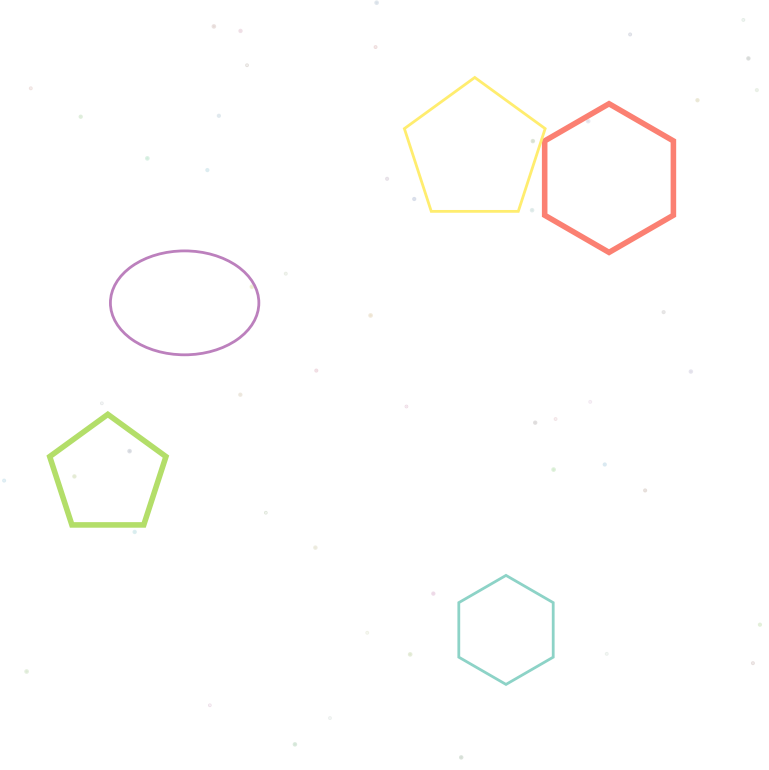[{"shape": "hexagon", "thickness": 1, "radius": 0.35, "center": [0.657, 0.182]}, {"shape": "hexagon", "thickness": 2, "radius": 0.48, "center": [0.791, 0.769]}, {"shape": "pentagon", "thickness": 2, "radius": 0.4, "center": [0.14, 0.382]}, {"shape": "oval", "thickness": 1, "radius": 0.48, "center": [0.24, 0.607]}, {"shape": "pentagon", "thickness": 1, "radius": 0.48, "center": [0.617, 0.803]}]